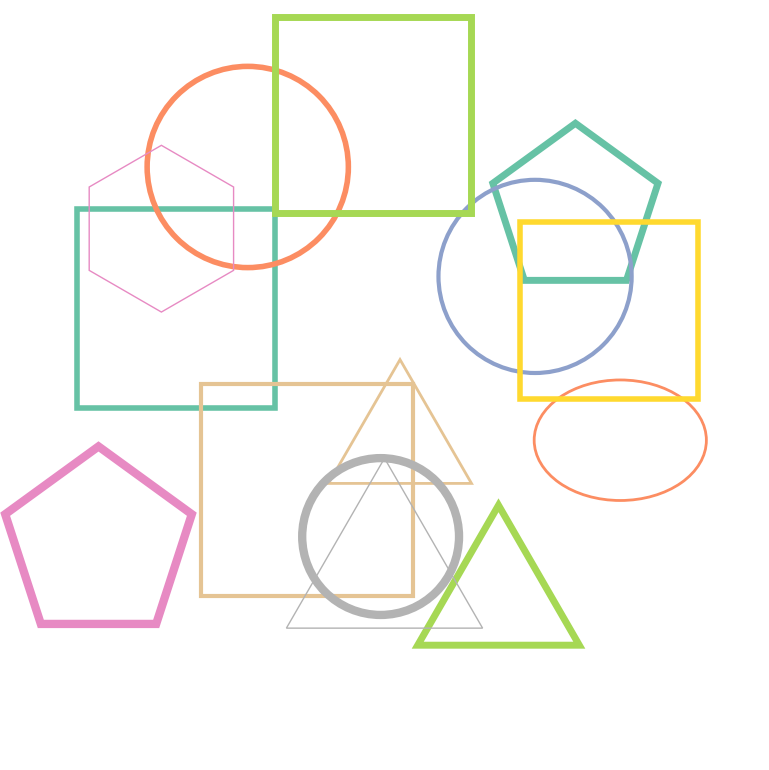[{"shape": "pentagon", "thickness": 2.5, "radius": 0.56, "center": [0.747, 0.727]}, {"shape": "square", "thickness": 2, "radius": 0.65, "center": [0.229, 0.599]}, {"shape": "circle", "thickness": 2, "radius": 0.65, "center": [0.322, 0.783]}, {"shape": "oval", "thickness": 1, "radius": 0.56, "center": [0.806, 0.428]}, {"shape": "circle", "thickness": 1.5, "radius": 0.63, "center": [0.695, 0.641]}, {"shape": "pentagon", "thickness": 3, "radius": 0.64, "center": [0.128, 0.293]}, {"shape": "hexagon", "thickness": 0.5, "radius": 0.54, "center": [0.21, 0.703]}, {"shape": "square", "thickness": 2.5, "radius": 0.64, "center": [0.485, 0.851]}, {"shape": "triangle", "thickness": 2.5, "radius": 0.61, "center": [0.647, 0.223]}, {"shape": "square", "thickness": 2, "radius": 0.58, "center": [0.791, 0.597]}, {"shape": "square", "thickness": 1.5, "radius": 0.69, "center": [0.399, 0.364]}, {"shape": "triangle", "thickness": 1, "radius": 0.54, "center": [0.52, 0.426]}, {"shape": "circle", "thickness": 3, "radius": 0.51, "center": [0.494, 0.303]}, {"shape": "triangle", "thickness": 0.5, "radius": 0.74, "center": [0.499, 0.258]}]